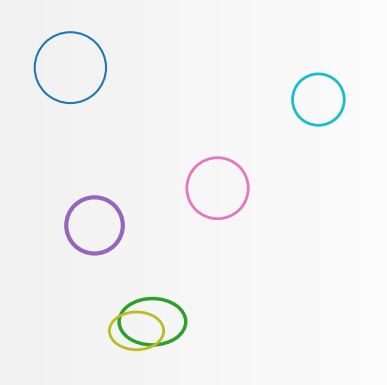[{"shape": "circle", "thickness": 1.5, "radius": 0.46, "center": [0.182, 0.824]}, {"shape": "oval", "thickness": 2.5, "radius": 0.43, "center": [0.393, 0.164]}, {"shape": "circle", "thickness": 3, "radius": 0.36, "center": [0.244, 0.415]}, {"shape": "circle", "thickness": 2, "radius": 0.4, "center": [0.561, 0.511]}, {"shape": "oval", "thickness": 2, "radius": 0.35, "center": [0.352, 0.141]}, {"shape": "circle", "thickness": 2, "radius": 0.33, "center": [0.822, 0.741]}]